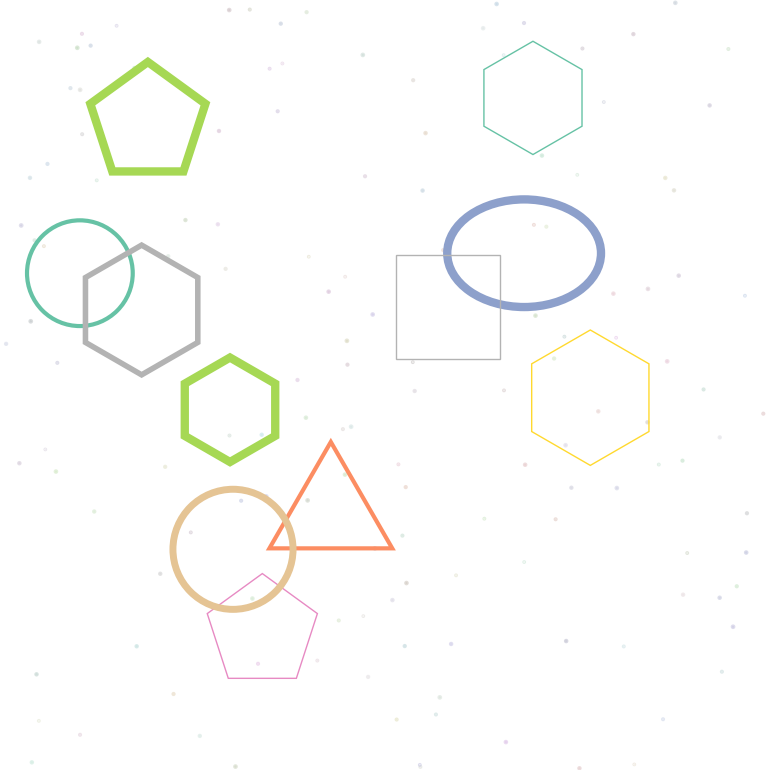[{"shape": "hexagon", "thickness": 0.5, "radius": 0.37, "center": [0.692, 0.873]}, {"shape": "circle", "thickness": 1.5, "radius": 0.34, "center": [0.104, 0.645]}, {"shape": "triangle", "thickness": 1.5, "radius": 0.46, "center": [0.43, 0.334]}, {"shape": "oval", "thickness": 3, "radius": 0.5, "center": [0.681, 0.671]}, {"shape": "pentagon", "thickness": 0.5, "radius": 0.38, "center": [0.341, 0.18]}, {"shape": "hexagon", "thickness": 3, "radius": 0.34, "center": [0.299, 0.468]}, {"shape": "pentagon", "thickness": 3, "radius": 0.39, "center": [0.192, 0.841]}, {"shape": "hexagon", "thickness": 0.5, "radius": 0.44, "center": [0.767, 0.484]}, {"shape": "circle", "thickness": 2.5, "radius": 0.39, "center": [0.303, 0.287]}, {"shape": "hexagon", "thickness": 2, "radius": 0.42, "center": [0.184, 0.597]}, {"shape": "square", "thickness": 0.5, "radius": 0.34, "center": [0.582, 0.601]}]